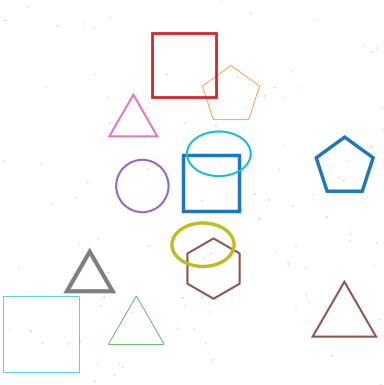[{"shape": "square", "thickness": 2.5, "radius": 0.37, "center": [0.547, 0.525]}, {"shape": "pentagon", "thickness": 2.5, "radius": 0.39, "center": [0.895, 0.566]}, {"shape": "pentagon", "thickness": 0.5, "radius": 0.39, "center": [0.6, 0.752]}, {"shape": "triangle", "thickness": 0.5, "radius": 0.42, "center": [0.354, 0.147]}, {"shape": "square", "thickness": 2, "radius": 0.42, "center": [0.478, 0.831]}, {"shape": "circle", "thickness": 1.5, "radius": 0.34, "center": [0.37, 0.517]}, {"shape": "triangle", "thickness": 1.5, "radius": 0.48, "center": [0.894, 0.173]}, {"shape": "hexagon", "thickness": 1.5, "radius": 0.39, "center": [0.555, 0.302]}, {"shape": "triangle", "thickness": 1.5, "radius": 0.36, "center": [0.346, 0.682]}, {"shape": "triangle", "thickness": 3, "radius": 0.34, "center": [0.233, 0.278]}, {"shape": "oval", "thickness": 2.5, "radius": 0.4, "center": [0.527, 0.364]}, {"shape": "square", "thickness": 0.5, "radius": 0.49, "center": [0.107, 0.132]}, {"shape": "oval", "thickness": 1.5, "radius": 0.41, "center": [0.568, 0.6]}]